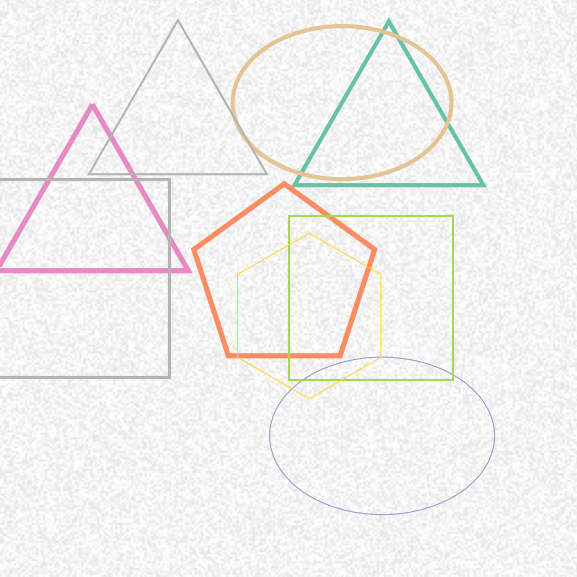[{"shape": "triangle", "thickness": 2, "radius": 0.95, "center": [0.673, 0.773]}, {"shape": "pentagon", "thickness": 2.5, "radius": 0.82, "center": [0.492, 0.516]}, {"shape": "oval", "thickness": 0.5, "radius": 0.97, "center": [0.662, 0.244]}, {"shape": "triangle", "thickness": 2.5, "radius": 0.96, "center": [0.16, 0.626]}, {"shape": "square", "thickness": 1, "radius": 0.71, "center": [0.642, 0.484]}, {"shape": "hexagon", "thickness": 0.5, "radius": 0.72, "center": [0.535, 0.452]}, {"shape": "oval", "thickness": 2, "radius": 0.95, "center": [0.592, 0.821]}, {"shape": "square", "thickness": 1.5, "radius": 0.86, "center": [0.121, 0.518]}, {"shape": "triangle", "thickness": 1, "radius": 0.89, "center": [0.308, 0.786]}]